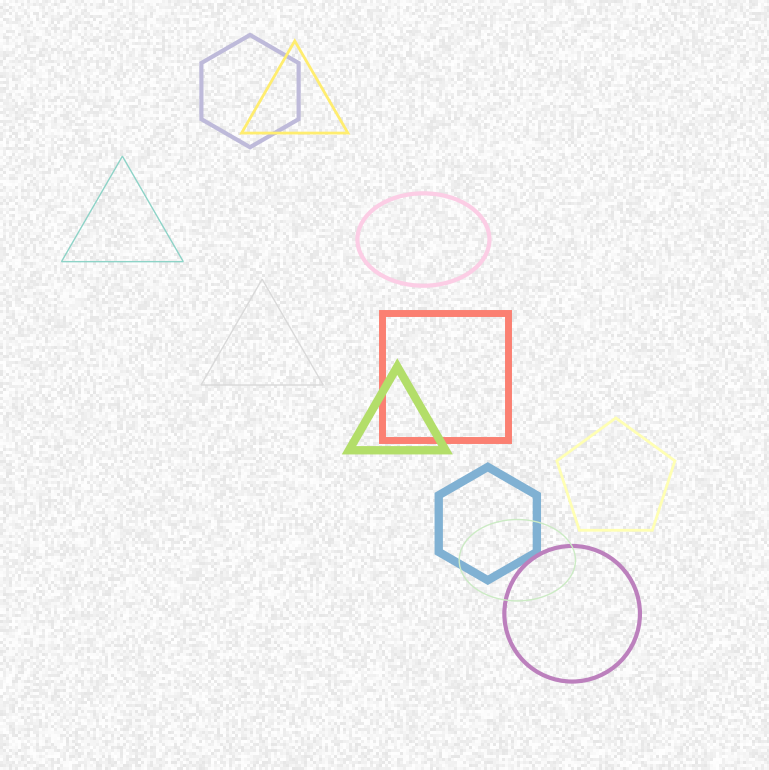[{"shape": "triangle", "thickness": 0.5, "radius": 0.46, "center": [0.159, 0.706]}, {"shape": "pentagon", "thickness": 1, "radius": 0.4, "center": [0.8, 0.377]}, {"shape": "hexagon", "thickness": 1.5, "radius": 0.36, "center": [0.325, 0.882]}, {"shape": "square", "thickness": 2.5, "radius": 0.41, "center": [0.578, 0.511]}, {"shape": "hexagon", "thickness": 3, "radius": 0.37, "center": [0.633, 0.32]}, {"shape": "triangle", "thickness": 3, "radius": 0.36, "center": [0.516, 0.451]}, {"shape": "oval", "thickness": 1.5, "radius": 0.43, "center": [0.55, 0.689]}, {"shape": "triangle", "thickness": 0.5, "radius": 0.46, "center": [0.34, 0.546]}, {"shape": "circle", "thickness": 1.5, "radius": 0.44, "center": [0.743, 0.203]}, {"shape": "oval", "thickness": 0.5, "radius": 0.38, "center": [0.672, 0.272]}, {"shape": "triangle", "thickness": 1, "radius": 0.4, "center": [0.383, 0.867]}]